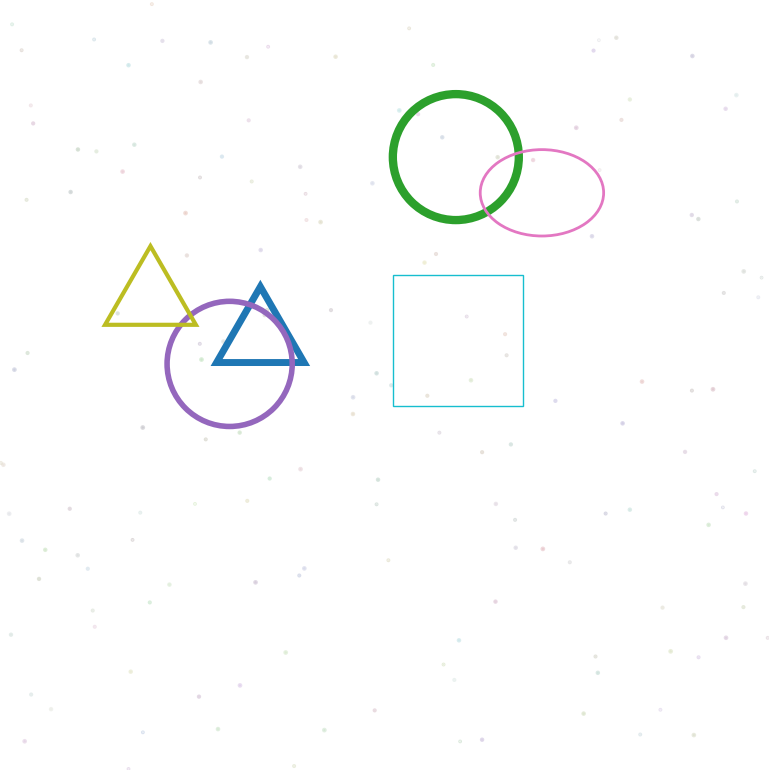[{"shape": "triangle", "thickness": 2.5, "radius": 0.33, "center": [0.338, 0.562]}, {"shape": "circle", "thickness": 3, "radius": 0.41, "center": [0.592, 0.796]}, {"shape": "circle", "thickness": 2, "radius": 0.41, "center": [0.298, 0.527]}, {"shape": "oval", "thickness": 1, "radius": 0.4, "center": [0.704, 0.75]}, {"shape": "triangle", "thickness": 1.5, "radius": 0.34, "center": [0.195, 0.612]}, {"shape": "square", "thickness": 0.5, "radius": 0.42, "center": [0.595, 0.558]}]